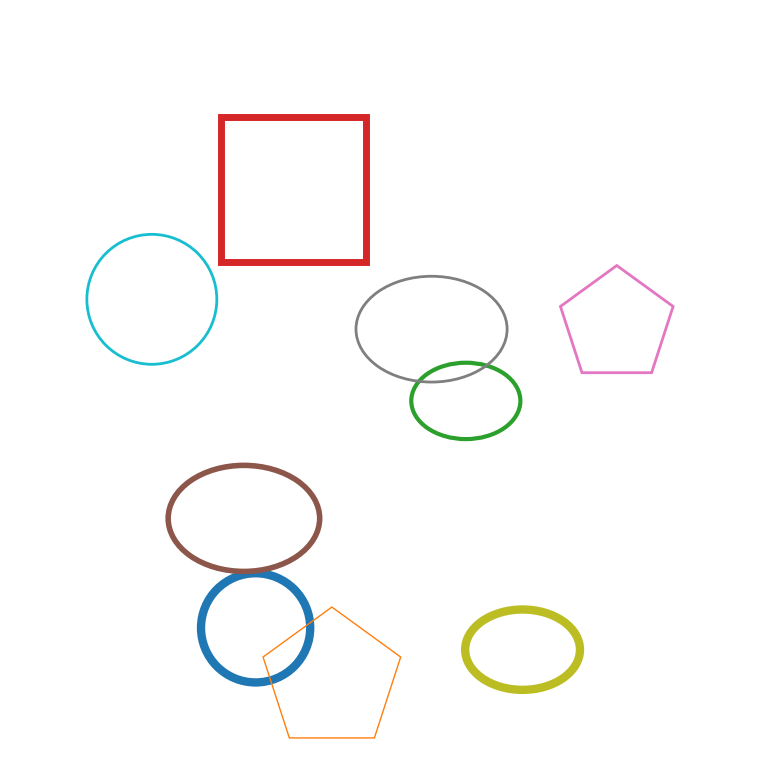[{"shape": "circle", "thickness": 3, "radius": 0.35, "center": [0.332, 0.185]}, {"shape": "pentagon", "thickness": 0.5, "radius": 0.47, "center": [0.431, 0.118]}, {"shape": "oval", "thickness": 1.5, "radius": 0.35, "center": [0.605, 0.479]}, {"shape": "square", "thickness": 2.5, "radius": 0.47, "center": [0.381, 0.754]}, {"shape": "oval", "thickness": 2, "radius": 0.49, "center": [0.317, 0.327]}, {"shape": "pentagon", "thickness": 1, "radius": 0.38, "center": [0.801, 0.578]}, {"shape": "oval", "thickness": 1, "radius": 0.49, "center": [0.56, 0.573]}, {"shape": "oval", "thickness": 3, "radius": 0.37, "center": [0.679, 0.156]}, {"shape": "circle", "thickness": 1, "radius": 0.42, "center": [0.197, 0.611]}]